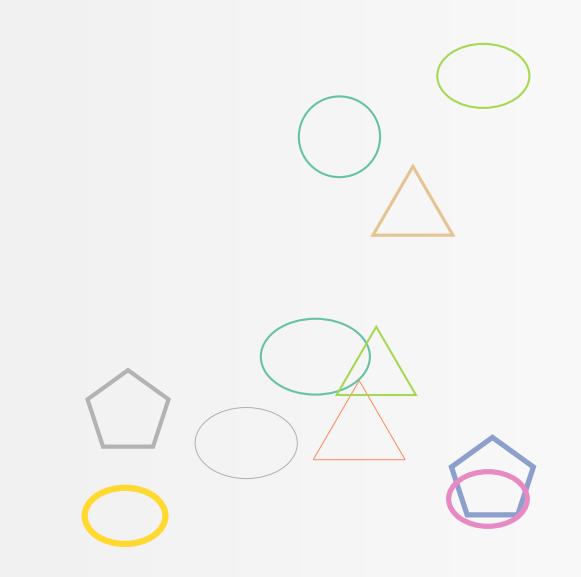[{"shape": "circle", "thickness": 1, "radius": 0.35, "center": [0.584, 0.762]}, {"shape": "oval", "thickness": 1, "radius": 0.47, "center": [0.543, 0.382]}, {"shape": "triangle", "thickness": 0.5, "radius": 0.46, "center": [0.618, 0.249]}, {"shape": "pentagon", "thickness": 2.5, "radius": 0.37, "center": [0.847, 0.168]}, {"shape": "oval", "thickness": 2.5, "radius": 0.34, "center": [0.839, 0.135]}, {"shape": "oval", "thickness": 1, "radius": 0.4, "center": [0.832, 0.868]}, {"shape": "triangle", "thickness": 1, "radius": 0.39, "center": [0.647, 0.355]}, {"shape": "oval", "thickness": 3, "radius": 0.35, "center": [0.215, 0.106]}, {"shape": "triangle", "thickness": 1.5, "radius": 0.4, "center": [0.71, 0.632]}, {"shape": "pentagon", "thickness": 2, "radius": 0.37, "center": [0.22, 0.285]}, {"shape": "oval", "thickness": 0.5, "radius": 0.44, "center": [0.424, 0.232]}]